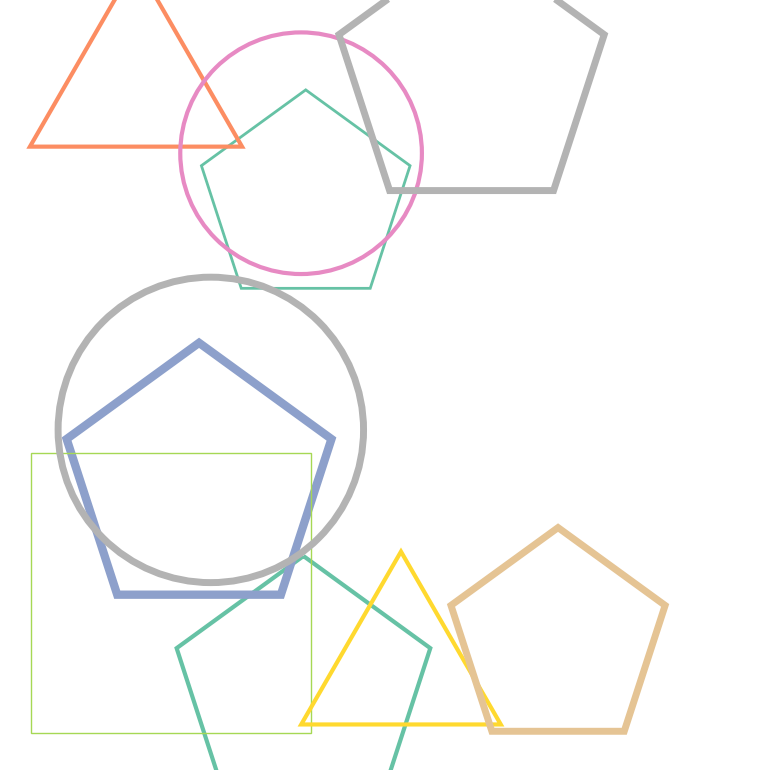[{"shape": "pentagon", "thickness": 1, "radius": 0.71, "center": [0.397, 0.741]}, {"shape": "pentagon", "thickness": 1.5, "radius": 0.87, "center": [0.394, 0.105]}, {"shape": "triangle", "thickness": 1.5, "radius": 0.8, "center": [0.177, 0.889]}, {"shape": "pentagon", "thickness": 3, "radius": 0.9, "center": [0.259, 0.374]}, {"shape": "circle", "thickness": 1.5, "radius": 0.78, "center": [0.391, 0.801]}, {"shape": "square", "thickness": 0.5, "radius": 0.91, "center": [0.222, 0.23]}, {"shape": "triangle", "thickness": 1.5, "radius": 0.75, "center": [0.521, 0.134]}, {"shape": "pentagon", "thickness": 2.5, "radius": 0.73, "center": [0.725, 0.169]}, {"shape": "pentagon", "thickness": 2.5, "radius": 0.91, "center": [0.612, 0.899]}, {"shape": "circle", "thickness": 2.5, "radius": 0.99, "center": [0.274, 0.442]}]